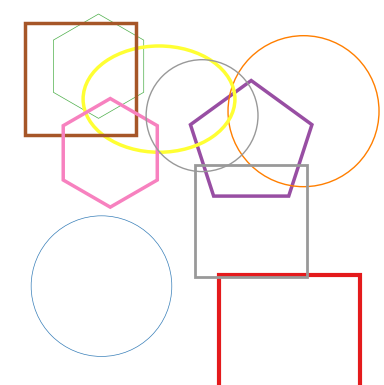[{"shape": "square", "thickness": 3, "radius": 0.91, "center": [0.752, 0.104]}, {"shape": "circle", "thickness": 0.5, "radius": 0.91, "center": [0.264, 0.257]}, {"shape": "hexagon", "thickness": 0.5, "radius": 0.68, "center": [0.256, 0.828]}, {"shape": "pentagon", "thickness": 2.5, "radius": 0.83, "center": [0.652, 0.625]}, {"shape": "circle", "thickness": 1, "radius": 0.98, "center": [0.788, 0.711]}, {"shape": "oval", "thickness": 2.5, "radius": 0.99, "center": [0.413, 0.743]}, {"shape": "square", "thickness": 2.5, "radius": 0.72, "center": [0.209, 0.795]}, {"shape": "hexagon", "thickness": 2.5, "radius": 0.71, "center": [0.286, 0.603]}, {"shape": "circle", "thickness": 1, "radius": 0.73, "center": [0.525, 0.7]}, {"shape": "square", "thickness": 2, "radius": 0.73, "center": [0.652, 0.426]}]